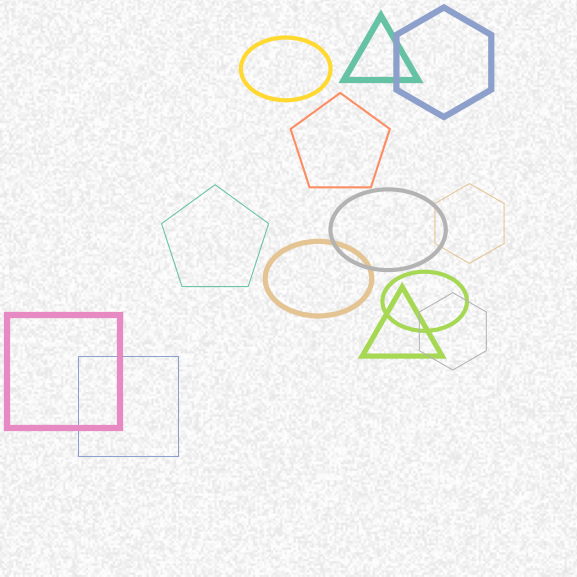[{"shape": "pentagon", "thickness": 0.5, "radius": 0.49, "center": [0.372, 0.582]}, {"shape": "triangle", "thickness": 3, "radius": 0.37, "center": [0.66, 0.898]}, {"shape": "pentagon", "thickness": 1, "radius": 0.45, "center": [0.589, 0.748]}, {"shape": "square", "thickness": 0.5, "radius": 0.43, "center": [0.222, 0.295]}, {"shape": "hexagon", "thickness": 3, "radius": 0.47, "center": [0.769, 0.891]}, {"shape": "square", "thickness": 3, "radius": 0.49, "center": [0.11, 0.356]}, {"shape": "triangle", "thickness": 2.5, "radius": 0.4, "center": [0.696, 0.422]}, {"shape": "oval", "thickness": 2, "radius": 0.37, "center": [0.735, 0.477]}, {"shape": "oval", "thickness": 2, "radius": 0.39, "center": [0.495, 0.88]}, {"shape": "oval", "thickness": 2.5, "radius": 0.46, "center": [0.551, 0.517]}, {"shape": "hexagon", "thickness": 0.5, "radius": 0.35, "center": [0.813, 0.612]}, {"shape": "hexagon", "thickness": 0.5, "radius": 0.33, "center": [0.784, 0.425]}, {"shape": "oval", "thickness": 2, "radius": 0.5, "center": [0.672, 0.601]}]